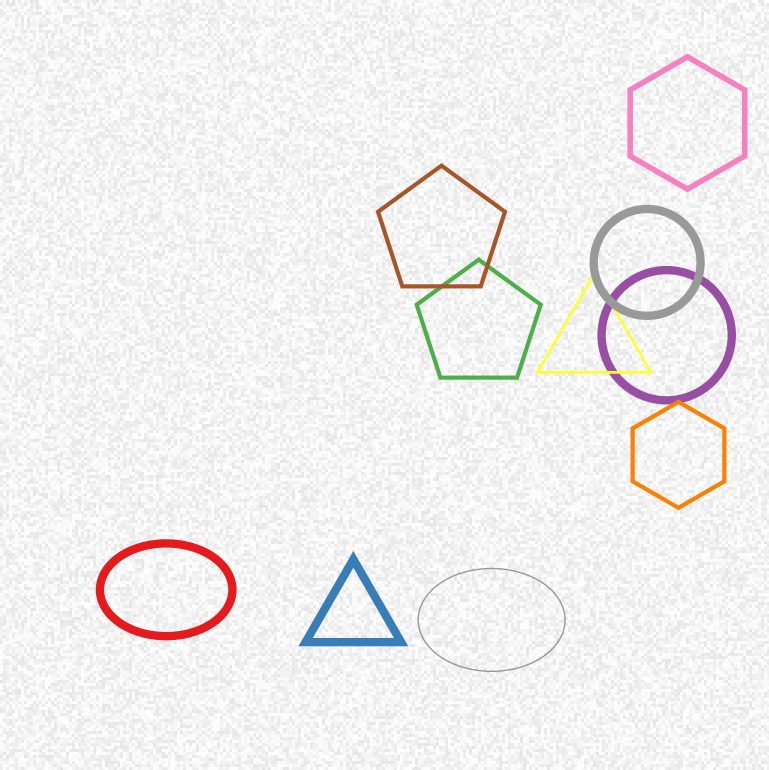[{"shape": "oval", "thickness": 3, "radius": 0.43, "center": [0.216, 0.234]}, {"shape": "triangle", "thickness": 3, "radius": 0.36, "center": [0.459, 0.202]}, {"shape": "pentagon", "thickness": 1.5, "radius": 0.42, "center": [0.622, 0.578]}, {"shape": "circle", "thickness": 3, "radius": 0.42, "center": [0.866, 0.565]}, {"shape": "hexagon", "thickness": 1.5, "radius": 0.34, "center": [0.881, 0.409]}, {"shape": "triangle", "thickness": 1, "radius": 0.43, "center": [0.772, 0.559]}, {"shape": "pentagon", "thickness": 1.5, "radius": 0.43, "center": [0.573, 0.698]}, {"shape": "hexagon", "thickness": 2, "radius": 0.43, "center": [0.893, 0.84]}, {"shape": "circle", "thickness": 3, "radius": 0.35, "center": [0.84, 0.659]}, {"shape": "oval", "thickness": 0.5, "radius": 0.48, "center": [0.638, 0.195]}]